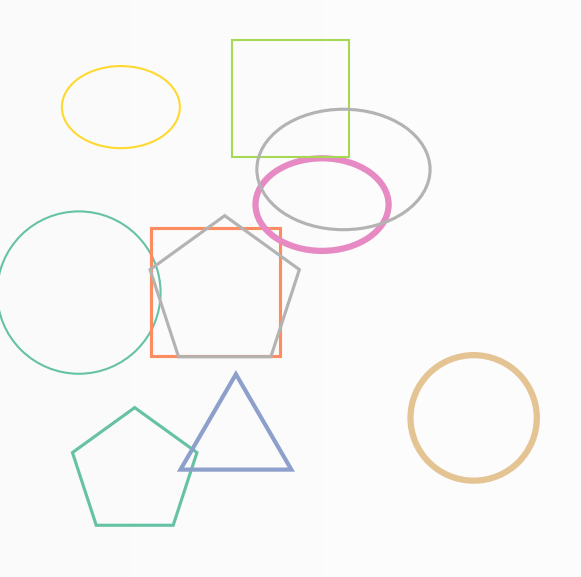[{"shape": "circle", "thickness": 1, "radius": 0.7, "center": [0.136, 0.493]}, {"shape": "pentagon", "thickness": 1.5, "radius": 0.56, "center": [0.232, 0.181]}, {"shape": "square", "thickness": 1.5, "radius": 0.55, "center": [0.37, 0.493]}, {"shape": "triangle", "thickness": 2, "radius": 0.55, "center": [0.406, 0.241]}, {"shape": "oval", "thickness": 3, "radius": 0.57, "center": [0.554, 0.645]}, {"shape": "square", "thickness": 1, "radius": 0.51, "center": [0.5, 0.829]}, {"shape": "oval", "thickness": 1, "radius": 0.51, "center": [0.208, 0.814]}, {"shape": "circle", "thickness": 3, "radius": 0.54, "center": [0.815, 0.275]}, {"shape": "oval", "thickness": 1.5, "radius": 0.74, "center": [0.591, 0.706]}, {"shape": "pentagon", "thickness": 1.5, "radius": 0.68, "center": [0.387, 0.491]}]